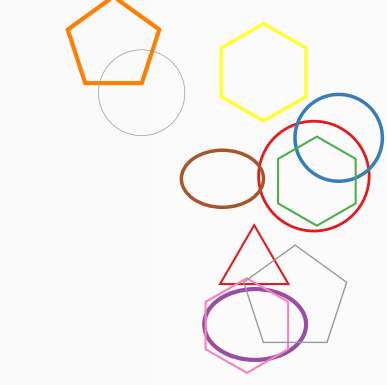[{"shape": "circle", "thickness": 2, "radius": 0.71, "center": [0.81, 0.543]}, {"shape": "triangle", "thickness": 1.5, "radius": 0.51, "center": [0.656, 0.313]}, {"shape": "circle", "thickness": 2.5, "radius": 0.56, "center": [0.874, 0.642]}, {"shape": "hexagon", "thickness": 1.5, "radius": 0.58, "center": [0.818, 0.529]}, {"shape": "oval", "thickness": 3, "radius": 0.66, "center": [0.658, 0.157]}, {"shape": "pentagon", "thickness": 3, "radius": 0.62, "center": [0.293, 0.885]}, {"shape": "hexagon", "thickness": 2.5, "radius": 0.63, "center": [0.68, 0.812]}, {"shape": "oval", "thickness": 2.5, "radius": 0.53, "center": [0.574, 0.536]}, {"shape": "hexagon", "thickness": 1.5, "radius": 0.61, "center": [0.637, 0.154]}, {"shape": "pentagon", "thickness": 1, "radius": 0.7, "center": [0.762, 0.224]}, {"shape": "circle", "thickness": 0.5, "radius": 0.56, "center": [0.365, 0.759]}]